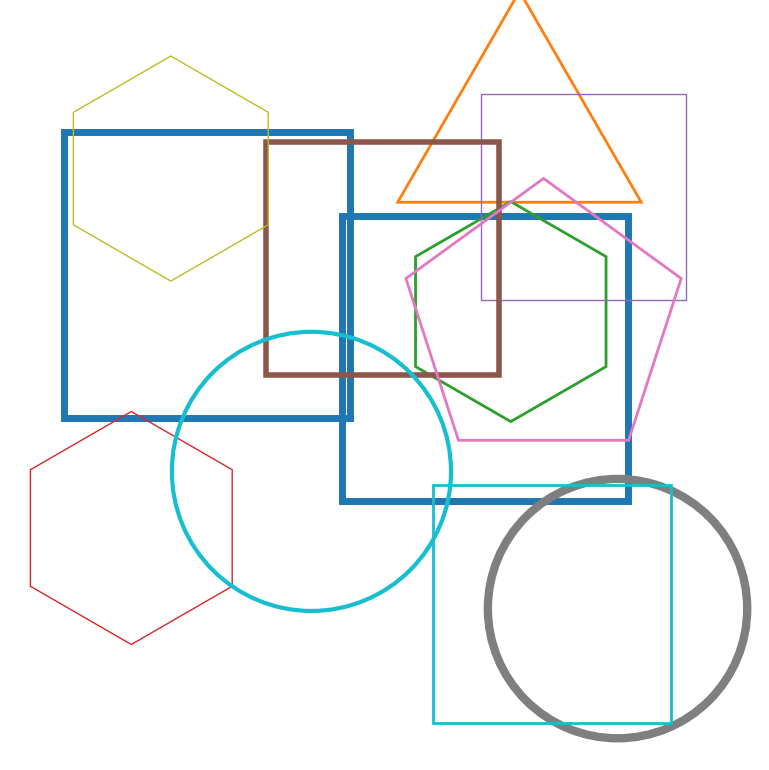[{"shape": "square", "thickness": 2.5, "radius": 0.93, "center": [0.63, 0.534]}, {"shape": "square", "thickness": 2.5, "radius": 0.93, "center": [0.269, 0.643]}, {"shape": "triangle", "thickness": 1, "radius": 0.91, "center": [0.675, 0.829]}, {"shape": "hexagon", "thickness": 1, "radius": 0.71, "center": [0.663, 0.595]}, {"shape": "hexagon", "thickness": 0.5, "radius": 0.76, "center": [0.171, 0.314]}, {"shape": "square", "thickness": 0.5, "radius": 0.67, "center": [0.758, 0.745]}, {"shape": "square", "thickness": 2, "radius": 0.75, "center": [0.497, 0.664]}, {"shape": "pentagon", "thickness": 1, "radius": 0.94, "center": [0.706, 0.58]}, {"shape": "circle", "thickness": 3, "radius": 0.84, "center": [0.802, 0.21]}, {"shape": "hexagon", "thickness": 0.5, "radius": 0.73, "center": [0.222, 0.781]}, {"shape": "circle", "thickness": 1.5, "radius": 0.91, "center": [0.404, 0.388]}, {"shape": "square", "thickness": 1, "radius": 0.77, "center": [0.717, 0.216]}]